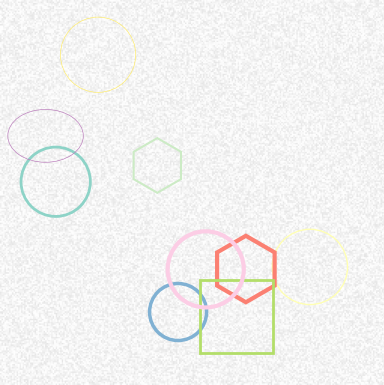[{"shape": "circle", "thickness": 2, "radius": 0.45, "center": [0.145, 0.528]}, {"shape": "circle", "thickness": 1, "radius": 0.49, "center": [0.805, 0.307]}, {"shape": "hexagon", "thickness": 3, "radius": 0.43, "center": [0.639, 0.301]}, {"shape": "circle", "thickness": 2.5, "radius": 0.37, "center": [0.463, 0.19]}, {"shape": "square", "thickness": 2, "radius": 0.47, "center": [0.613, 0.179]}, {"shape": "circle", "thickness": 3, "radius": 0.49, "center": [0.534, 0.3]}, {"shape": "oval", "thickness": 0.5, "radius": 0.49, "center": [0.118, 0.647]}, {"shape": "hexagon", "thickness": 1.5, "radius": 0.35, "center": [0.409, 0.57]}, {"shape": "circle", "thickness": 0.5, "radius": 0.49, "center": [0.255, 0.858]}]